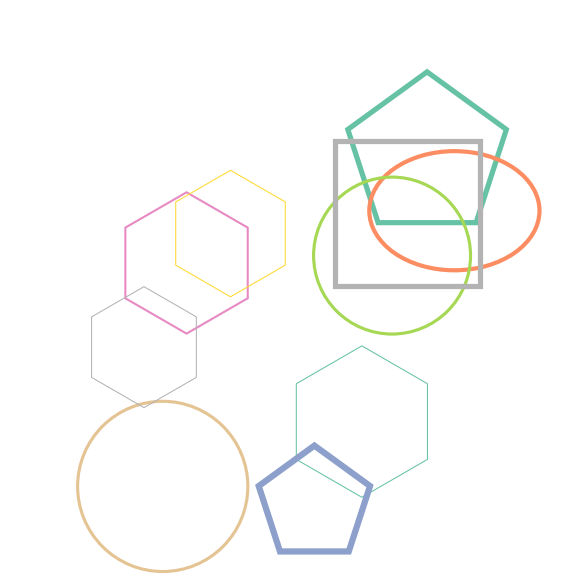[{"shape": "hexagon", "thickness": 0.5, "radius": 0.66, "center": [0.627, 0.269]}, {"shape": "pentagon", "thickness": 2.5, "radius": 0.72, "center": [0.74, 0.73]}, {"shape": "oval", "thickness": 2, "radius": 0.74, "center": [0.787, 0.634]}, {"shape": "pentagon", "thickness": 3, "radius": 0.51, "center": [0.544, 0.126]}, {"shape": "hexagon", "thickness": 1, "radius": 0.61, "center": [0.323, 0.544]}, {"shape": "circle", "thickness": 1.5, "radius": 0.68, "center": [0.679, 0.557]}, {"shape": "hexagon", "thickness": 0.5, "radius": 0.55, "center": [0.399, 0.595]}, {"shape": "circle", "thickness": 1.5, "radius": 0.74, "center": [0.282, 0.157]}, {"shape": "square", "thickness": 2.5, "radius": 0.63, "center": [0.706, 0.63]}, {"shape": "hexagon", "thickness": 0.5, "radius": 0.52, "center": [0.249, 0.398]}]